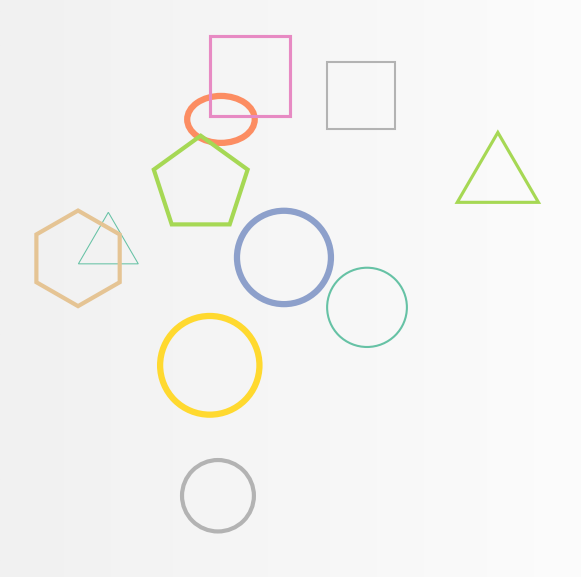[{"shape": "triangle", "thickness": 0.5, "radius": 0.3, "center": [0.186, 0.572]}, {"shape": "circle", "thickness": 1, "radius": 0.34, "center": [0.631, 0.467]}, {"shape": "oval", "thickness": 3, "radius": 0.29, "center": [0.38, 0.792]}, {"shape": "circle", "thickness": 3, "radius": 0.4, "center": [0.489, 0.553]}, {"shape": "square", "thickness": 1.5, "radius": 0.35, "center": [0.43, 0.867]}, {"shape": "triangle", "thickness": 1.5, "radius": 0.4, "center": [0.857, 0.689]}, {"shape": "pentagon", "thickness": 2, "radius": 0.42, "center": [0.345, 0.679]}, {"shape": "circle", "thickness": 3, "radius": 0.43, "center": [0.361, 0.367]}, {"shape": "hexagon", "thickness": 2, "radius": 0.41, "center": [0.134, 0.552]}, {"shape": "circle", "thickness": 2, "radius": 0.31, "center": [0.375, 0.141]}, {"shape": "square", "thickness": 1, "radius": 0.29, "center": [0.621, 0.834]}]